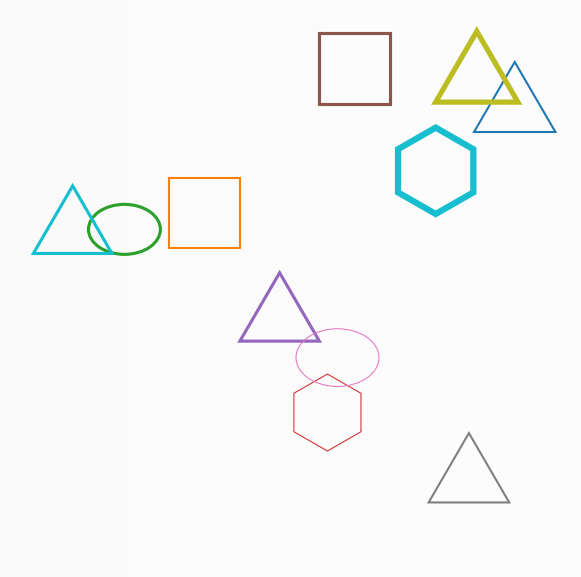[{"shape": "triangle", "thickness": 1, "radius": 0.4, "center": [0.886, 0.811]}, {"shape": "square", "thickness": 1, "radius": 0.3, "center": [0.352, 0.63]}, {"shape": "oval", "thickness": 1.5, "radius": 0.31, "center": [0.214, 0.602]}, {"shape": "hexagon", "thickness": 0.5, "radius": 0.33, "center": [0.563, 0.285]}, {"shape": "triangle", "thickness": 1.5, "radius": 0.39, "center": [0.481, 0.448]}, {"shape": "square", "thickness": 1.5, "radius": 0.31, "center": [0.609, 0.88]}, {"shape": "oval", "thickness": 0.5, "radius": 0.36, "center": [0.581, 0.38]}, {"shape": "triangle", "thickness": 1, "radius": 0.4, "center": [0.807, 0.169]}, {"shape": "triangle", "thickness": 2.5, "radius": 0.41, "center": [0.82, 0.863]}, {"shape": "triangle", "thickness": 1.5, "radius": 0.39, "center": [0.125, 0.599]}, {"shape": "hexagon", "thickness": 3, "radius": 0.37, "center": [0.75, 0.703]}]